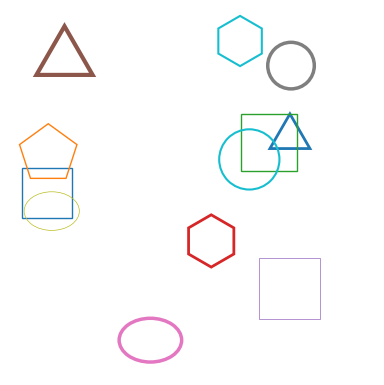[{"shape": "square", "thickness": 1, "radius": 0.32, "center": [0.121, 0.498]}, {"shape": "triangle", "thickness": 2, "radius": 0.3, "center": [0.753, 0.644]}, {"shape": "pentagon", "thickness": 1, "radius": 0.39, "center": [0.125, 0.6]}, {"shape": "square", "thickness": 1, "radius": 0.37, "center": [0.699, 0.631]}, {"shape": "hexagon", "thickness": 2, "radius": 0.34, "center": [0.549, 0.374]}, {"shape": "square", "thickness": 0.5, "radius": 0.4, "center": [0.752, 0.251]}, {"shape": "triangle", "thickness": 3, "radius": 0.42, "center": [0.168, 0.848]}, {"shape": "oval", "thickness": 2.5, "radius": 0.41, "center": [0.391, 0.116]}, {"shape": "circle", "thickness": 2.5, "radius": 0.3, "center": [0.756, 0.83]}, {"shape": "oval", "thickness": 0.5, "radius": 0.36, "center": [0.134, 0.452]}, {"shape": "hexagon", "thickness": 1.5, "radius": 0.33, "center": [0.624, 0.894]}, {"shape": "circle", "thickness": 1.5, "radius": 0.39, "center": [0.648, 0.586]}]